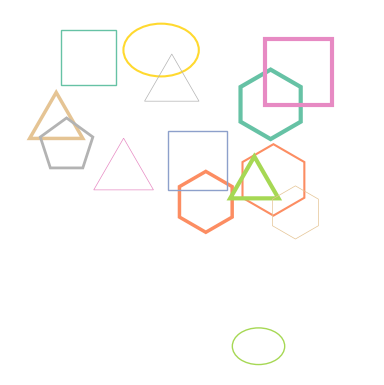[{"shape": "hexagon", "thickness": 3, "radius": 0.45, "center": [0.703, 0.729]}, {"shape": "square", "thickness": 1, "radius": 0.36, "center": [0.229, 0.851]}, {"shape": "hexagon", "thickness": 1.5, "radius": 0.46, "center": [0.71, 0.533]}, {"shape": "hexagon", "thickness": 2.5, "radius": 0.4, "center": [0.535, 0.476]}, {"shape": "square", "thickness": 1, "radius": 0.38, "center": [0.513, 0.583]}, {"shape": "triangle", "thickness": 0.5, "radius": 0.45, "center": [0.321, 0.552]}, {"shape": "square", "thickness": 3, "radius": 0.43, "center": [0.775, 0.812]}, {"shape": "triangle", "thickness": 3, "radius": 0.36, "center": [0.661, 0.521]}, {"shape": "oval", "thickness": 1, "radius": 0.34, "center": [0.671, 0.101]}, {"shape": "oval", "thickness": 1.5, "radius": 0.49, "center": [0.418, 0.87]}, {"shape": "triangle", "thickness": 2.5, "radius": 0.4, "center": [0.146, 0.68]}, {"shape": "hexagon", "thickness": 0.5, "radius": 0.35, "center": [0.767, 0.448]}, {"shape": "triangle", "thickness": 0.5, "radius": 0.41, "center": [0.446, 0.778]}, {"shape": "pentagon", "thickness": 2, "radius": 0.36, "center": [0.173, 0.622]}]